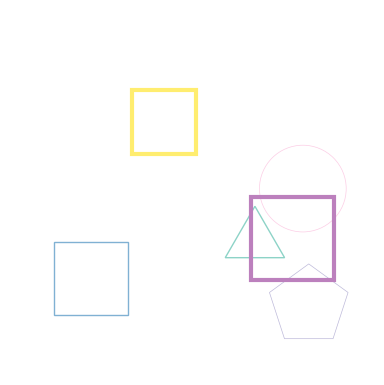[{"shape": "triangle", "thickness": 1, "radius": 0.44, "center": [0.662, 0.375]}, {"shape": "pentagon", "thickness": 0.5, "radius": 0.54, "center": [0.802, 0.207]}, {"shape": "square", "thickness": 1, "radius": 0.48, "center": [0.236, 0.277]}, {"shape": "circle", "thickness": 0.5, "radius": 0.56, "center": [0.787, 0.51]}, {"shape": "square", "thickness": 3, "radius": 0.54, "center": [0.759, 0.381]}, {"shape": "square", "thickness": 3, "radius": 0.42, "center": [0.426, 0.684]}]